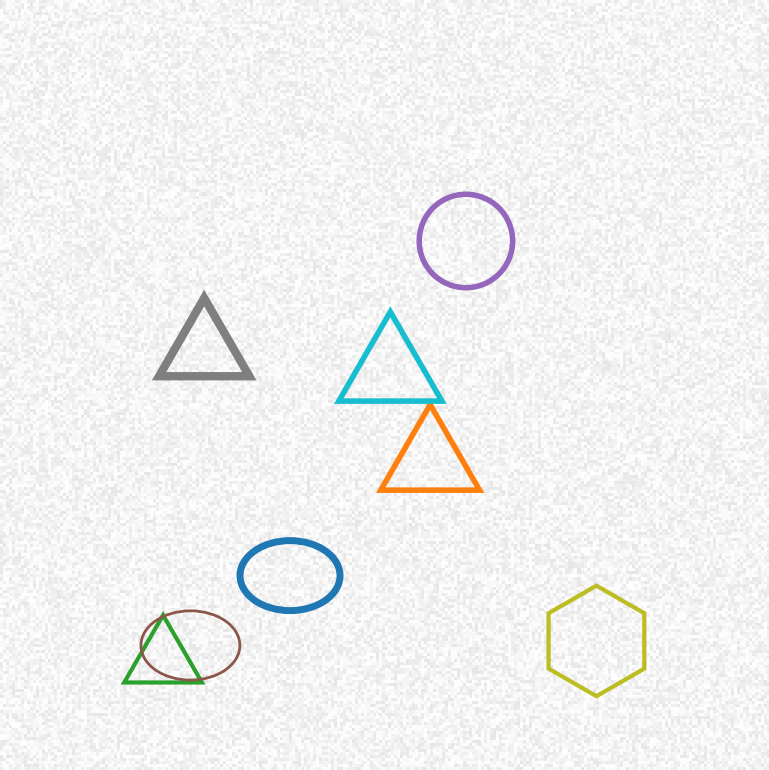[{"shape": "oval", "thickness": 2.5, "radius": 0.32, "center": [0.377, 0.252]}, {"shape": "triangle", "thickness": 2, "radius": 0.37, "center": [0.559, 0.4]}, {"shape": "triangle", "thickness": 1.5, "radius": 0.29, "center": [0.212, 0.143]}, {"shape": "circle", "thickness": 2, "radius": 0.3, "center": [0.605, 0.687]}, {"shape": "oval", "thickness": 1, "radius": 0.32, "center": [0.247, 0.162]}, {"shape": "triangle", "thickness": 3, "radius": 0.34, "center": [0.265, 0.545]}, {"shape": "hexagon", "thickness": 1.5, "radius": 0.36, "center": [0.775, 0.168]}, {"shape": "triangle", "thickness": 2, "radius": 0.39, "center": [0.507, 0.518]}]